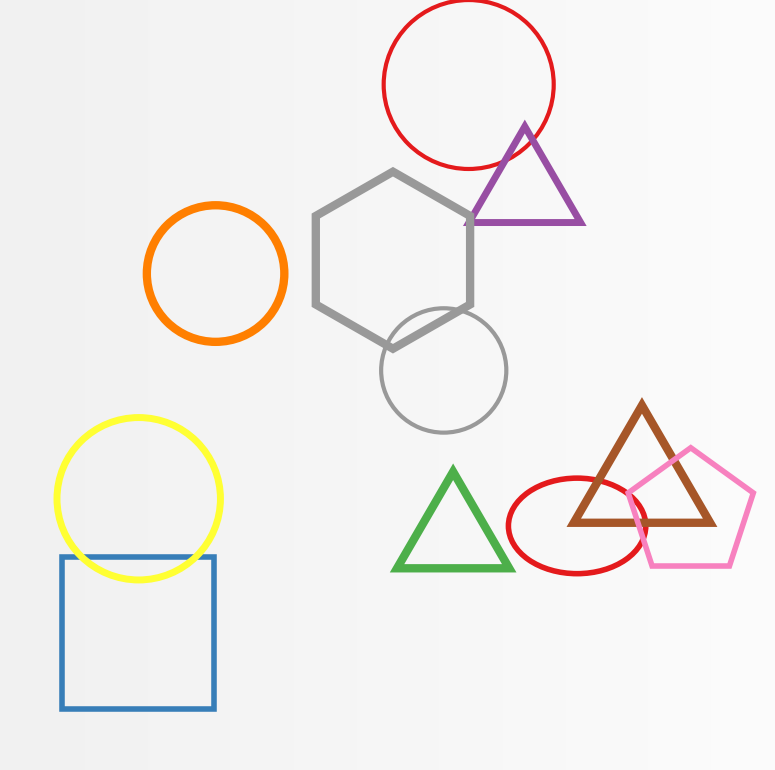[{"shape": "circle", "thickness": 1.5, "radius": 0.55, "center": [0.605, 0.89]}, {"shape": "oval", "thickness": 2, "radius": 0.44, "center": [0.745, 0.317]}, {"shape": "square", "thickness": 2, "radius": 0.49, "center": [0.179, 0.178]}, {"shape": "triangle", "thickness": 3, "radius": 0.42, "center": [0.585, 0.304]}, {"shape": "triangle", "thickness": 2.5, "radius": 0.42, "center": [0.677, 0.753]}, {"shape": "circle", "thickness": 3, "radius": 0.44, "center": [0.278, 0.645]}, {"shape": "circle", "thickness": 2.5, "radius": 0.53, "center": [0.179, 0.352]}, {"shape": "triangle", "thickness": 3, "radius": 0.51, "center": [0.828, 0.372]}, {"shape": "pentagon", "thickness": 2, "radius": 0.42, "center": [0.891, 0.334]}, {"shape": "hexagon", "thickness": 3, "radius": 0.57, "center": [0.507, 0.662]}, {"shape": "circle", "thickness": 1.5, "radius": 0.4, "center": [0.573, 0.519]}]